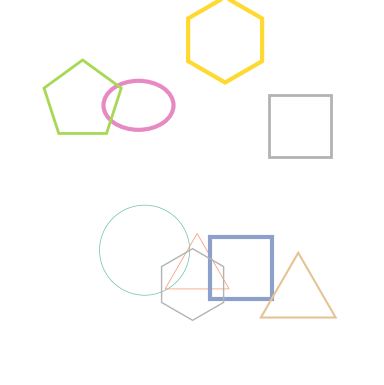[{"shape": "circle", "thickness": 0.5, "radius": 0.58, "center": [0.376, 0.35]}, {"shape": "triangle", "thickness": 0.5, "radius": 0.48, "center": [0.512, 0.298]}, {"shape": "square", "thickness": 3, "radius": 0.41, "center": [0.627, 0.303]}, {"shape": "oval", "thickness": 3, "radius": 0.45, "center": [0.36, 0.726]}, {"shape": "pentagon", "thickness": 2, "radius": 0.53, "center": [0.215, 0.739]}, {"shape": "hexagon", "thickness": 3, "radius": 0.55, "center": [0.585, 0.897]}, {"shape": "triangle", "thickness": 1.5, "radius": 0.56, "center": [0.775, 0.231]}, {"shape": "square", "thickness": 2, "radius": 0.4, "center": [0.779, 0.673]}, {"shape": "hexagon", "thickness": 1, "radius": 0.47, "center": [0.5, 0.261]}]